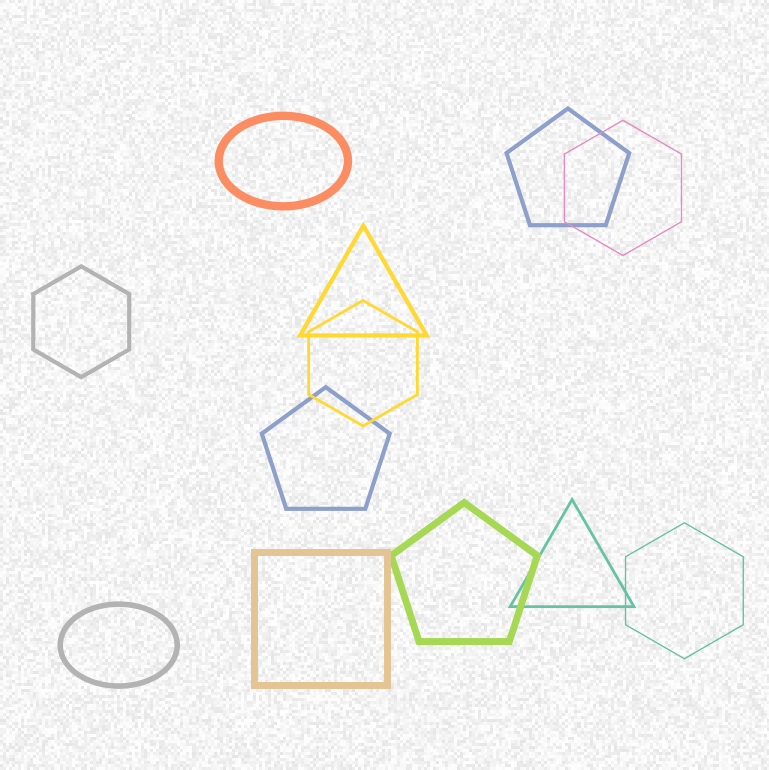[{"shape": "triangle", "thickness": 1, "radius": 0.46, "center": [0.743, 0.259]}, {"shape": "hexagon", "thickness": 0.5, "radius": 0.44, "center": [0.889, 0.233]}, {"shape": "oval", "thickness": 3, "radius": 0.42, "center": [0.368, 0.791]}, {"shape": "pentagon", "thickness": 1.5, "radius": 0.42, "center": [0.738, 0.775]}, {"shape": "pentagon", "thickness": 1.5, "radius": 0.44, "center": [0.423, 0.41]}, {"shape": "hexagon", "thickness": 0.5, "radius": 0.44, "center": [0.809, 0.756]}, {"shape": "pentagon", "thickness": 2.5, "radius": 0.5, "center": [0.603, 0.248]}, {"shape": "hexagon", "thickness": 1, "radius": 0.41, "center": [0.471, 0.528]}, {"shape": "triangle", "thickness": 1.5, "radius": 0.48, "center": [0.472, 0.612]}, {"shape": "square", "thickness": 2.5, "radius": 0.43, "center": [0.417, 0.196]}, {"shape": "oval", "thickness": 2, "radius": 0.38, "center": [0.154, 0.162]}, {"shape": "hexagon", "thickness": 1.5, "radius": 0.36, "center": [0.106, 0.582]}]